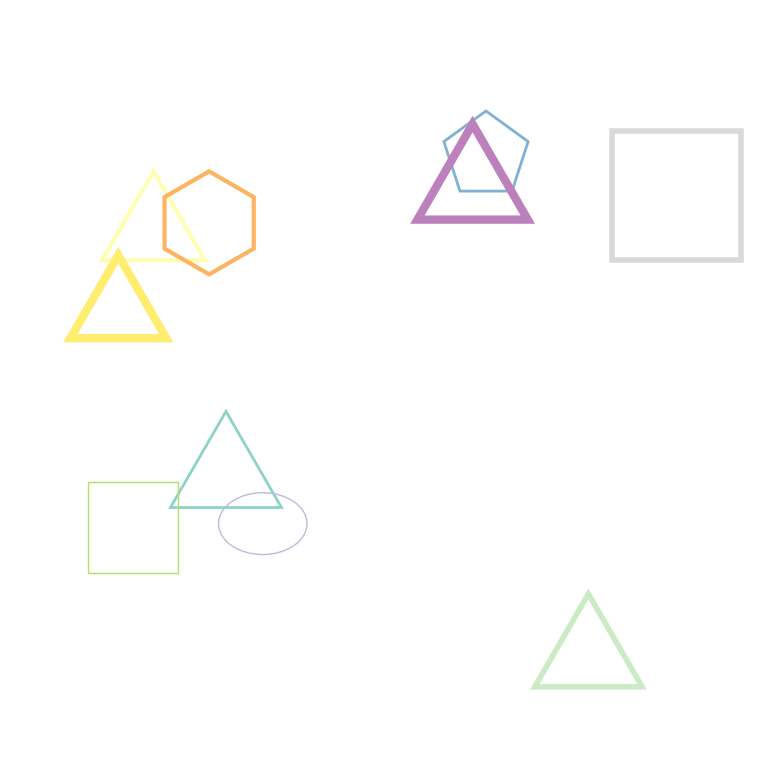[{"shape": "triangle", "thickness": 1, "radius": 0.42, "center": [0.293, 0.382]}, {"shape": "triangle", "thickness": 1.5, "radius": 0.39, "center": [0.199, 0.701]}, {"shape": "oval", "thickness": 0.5, "radius": 0.29, "center": [0.341, 0.32]}, {"shape": "pentagon", "thickness": 1, "radius": 0.29, "center": [0.631, 0.798]}, {"shape": "hexagon", "thickness": 1.5, "radius": 0.33, "center": [0.272, 0.711]}, {"shape": "square", "thickness": 0.5, "radius": 0.29, "center": [0.172, 0.315]}, {"shape": "square", "thickness": 2, "radius": 0.42, "center": [0.878, 0.746]}, {"shape": "triangle", "thickness": 3, "radius": 0.41, "center": [0.614, 0.756]}, {"shape": "triangle", "thickness": 2, "radius": 0.4, "center": [0.764, 0.148]}, {"shape": "triangle", "thickness": 3, "radius": 0.36, "center": [0.154, 0.597]}]